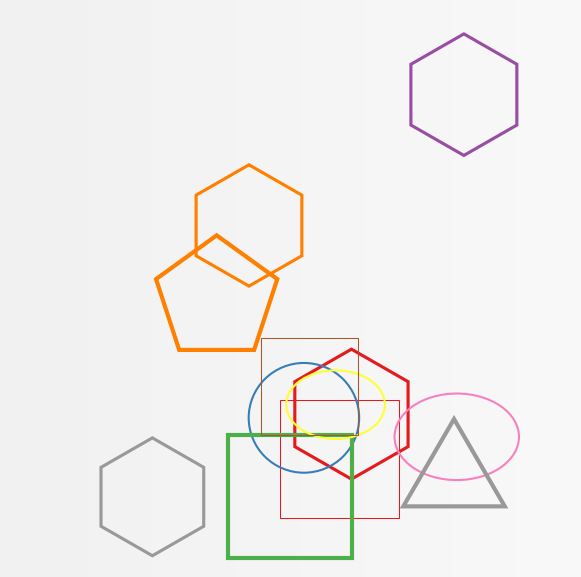[{"shape": "square", "thickness": 0.5, "radius": 0.51, "center": [0.583, 0.205]}, {"shape": "hexagon", "thickness": 1.5, "radius": 0.56, "center": [0.605, 0.282]}, {"shape": "circle", "thickness": 1, "radius": 0.48, "center": [0.523, 0.276]}, {"shape": "square", "thickness": 2, "radius": 0.53, "center": [0.499, 0.139]}, {"shape": "hexagon", "thickness": 1.5, "radius": 0.53, "center": [0.798, 0.835]}, {"shape": "pentagon", "thickness": 2, "radius": 0.55, "center": [0.373, 0.482]}, {"shape": "hexagon", "thickness": 1.5, "radius": 0.53, "center": [0.428, 0.609]}, {"shape": "oval", "thickness": 1, "radius": 0.42, "center": [0.577, 0.298]}, {"shape": "square", "thickness": 0.5, "radius": 0.42, "center": [0.533, 0.33]}, {"shape": "oval", "thickness": 1, "radius": 0.54, "center": [0.786, 0.243]}, {"shape": "hexagon", "thickness": 1.5, "radius": 0.51, "center": [0.262, 0.139]}, {"shape": "triangle", "thickness": 2, "radius": 0.5, "center": [0.781, 0.173]}]